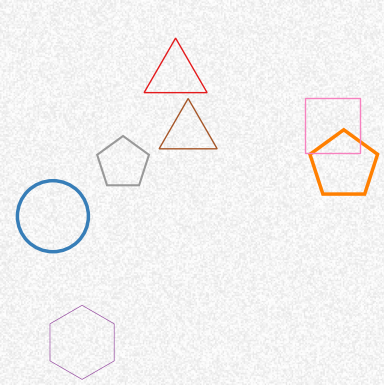[{"shape": "triangle", "thickness": 1, "radius": 0.47, "center": [0.456, 0.807]}, {"shape": "circle", "thickness": 2.5, "radius": 0.46, "center": [0.137, 0.438]}, {"shape": "hexagon", "thickness": 0.5, "radius": 0.48, "center": [0.213, 0.111]}, {"shape": "pentagon", "thickness": 2.5, "radius": 0.46, "center": [0.893, 0.571]}, {"shape": "triangle", "thickness": 1, "radius": 0.44, "center": [0.489, 0.657]}, {"shape": "square", "thickness": 1, "radius": 0.36, "center": [0.864, 0.674]}, {"shape": "pentagon", "thickness": 1.5, "radius": 0.35, "center": [0.32, 0.576]}]